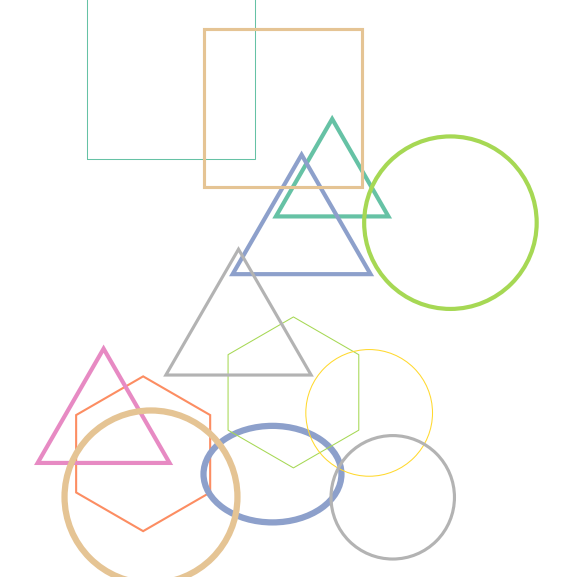[{"shape": "square", "thickness": 0.5, "radius": 0.73, "center": [0.296, 0.869]}, {"shape": "triangle", "thickness": 2, "radius": 0.56, "center": [0.575, 0.681]}, {"shape": "hexagon", "thickness": 1, "radius": 0.67, "center": [0.248, 0.213]}, {"shape": "oval", "thickness": 3, "radius": 0.6, "center": [0.472, 0.178]}, {"shape": "triangle", "thickness": 2, "radius": 0.69, "center": [0.522, 0.593]}, {"shape": "triangle", "thickness": 2, "radius": 0.66, "center": [0.179, 0.263]}, {"shape": "hexagon", "thickness": 0.5, "radius": 0.65, "center": [0.508, 0.32]}, {"shape": "circle", "thickness": 2, "radius": 0.75, "center": [0.78, 0.614]}, {"shape": "circle", "thickness": 0.5, "radius": 0.55, "center": [0.639, 0.284]}, {"shape": "square", "thickness": 1.5, "radius": 0.68, "center": [0.491, 0.812]}, {"shape": "circle", "thickness": 3, "radius": 0.75, "center": [0.261, 0.139]}, {"shape": "triangle", "thickness": 1.5, "radius": 0.73, "center": [0.413, 0.422]}, {"shape": "circle", "thickness": 1.5, "radius": 0.53, "center": [0.68, 0.138]}]